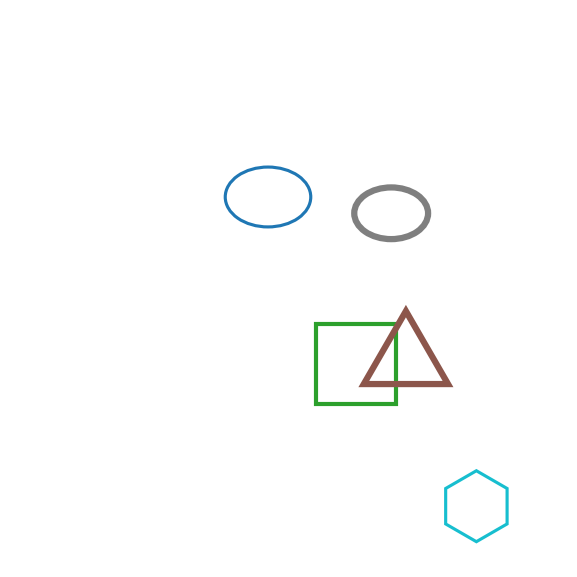[{"shape": "oval", "thickness": 1.5, "radius": 0.37, "center": [0.464, 0.658]}, {"shape": "square", "thickness": 2, "radius": 0.34, "center": [0.617, 0.369]}, {"shape": "triangle", "thickness": 3, "radius": 0.42, "center": [0.703, 0.376]}, {"shape": "oval", "thickness": 3, "radius": 0.32, "center": [0.677, 0.63]}, {"shape": "hexagon", "thickness": 1.5, "radius": 0.31, "center": [0.825, 0.123]}]